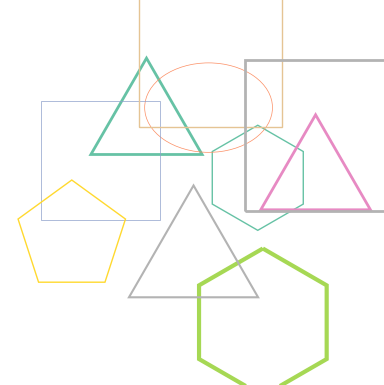[{"shape": "hexagon", "thickness": 1, "radius": 0.68, "center": [0.67, 0.538]}, {"shape": "triangle", "thickness": 2, "radius": 0.83, "center": [0.38, 0.682]}, {"shape": "oval", "thickness": 0.5, "radius": 0.83, "center": [0.542, 0.72]}, {"shape": "square", "thickness": 0.5, "radius": 0.77, "center": [0.262, 0.582]}, {"shape": "triangle", "thickness": 2, "radius": 0.82, "center": [0.82, 0.537]}, {"shape": "hexagon", "thickness": 3, "radius": 0.96, "center": [0.683, 0.163]}, {"shape": "pentagon", "thickness": 1, "radius": 0.73, "center": [0.186, 0.386]}, {"shape": "square", "thickness": 1, "radius": 0.93, "center": [0.546, 0.855]}, {"shape": "square", "thickness": 2, "radius": 0.98, "center": [0.833, 0.648]}, {"shape": "triangle", "thickness": 1.5, "radius": 0.97, "center": [0.503, 0.325]}]